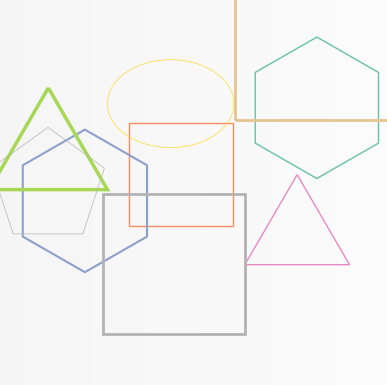[{"shape": "hexagon", "thickness": 1, "radius": 0.92, "center": [0.818, 0.72]}, {"shape": "square", "thickness": 1, "radius": 0.67, "center": [0.467, 0.547]}, {"shape": "hexagon", "thickness": 1.5, "radius": 0.93, "center": [0.219, 0.478]}, {"shape": "triangle", "thickness": 1, "radius": 0.78, "center": [0.767, 0.39]}, {"shape": "triangle", "thickness": 2.5, "radius": 0.88, "center": [0.125, 0.596]}, {"shape": "oval", "thickness": 0.5, "radius": 0.82, "center": [0.44, 0.731]}, {"shape": "square", "thickness": 2, "radius": 0.99, "center": [0.805, 0.887]}, {"shape": "pentagon", "thickness": 0.5, "radius": 0.77, "center": [0.124, 0.516]}, {"shape": "square", "thickness": 2, "radius": 0.91, "center": [0.449, 0.314]}]